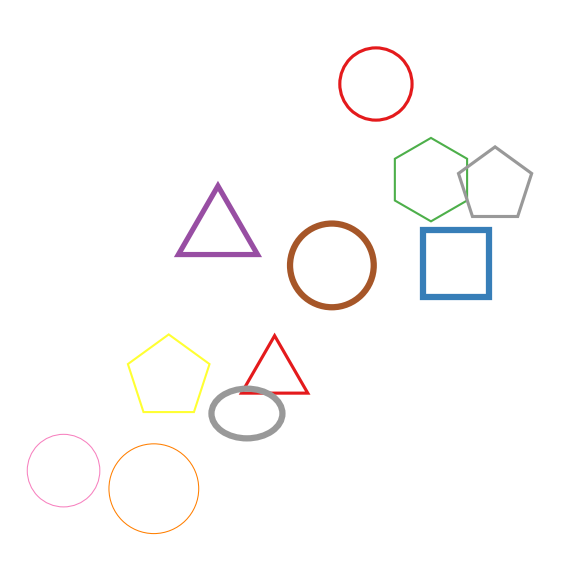[{"shape": "circle", "thickness": 1.5, "radius": 0.31, "center": [0.651, 0.854]}, {"shape": "triangle", "thickness": 1.5, "radius": 0.33, "center": [0.476, 0.352]}, {"shape": "square", "thickness": 3, "radius": 0.29, "center": [0.79, 0.543]}, {"shape": "hexagon", "thickness": 1, "radius": 0.36, "center": [0.746, 0.688]}, {"shape": "triangle", "thickness": 2.5, "radius": 0.4, "center": [0.377, 0.598]}, {"shape": "circle", "thickness": 0.5, "radius": 0.39, "center": [0.266, 0.153]}, {"shape": "pentagon", "thickness": 1, "radius": 0.37, "center": [0.292, 0.346]}, {"shape": "circle", "thickness": 3, "radius": 0.36, "center": [0.575, 0.54]}, {"shape": "circle", "thickness": 0.5, "radius": 0.31, "center": [0.11, 0.184]}, {"shape": "pentagon", "thickness": 1.5, "radius": 0.33, "center": [0.857, 0.678]}, {"shape": "oval", "thickness": 3, "radius": 0.31, "center": [0.428, 0.283]}]